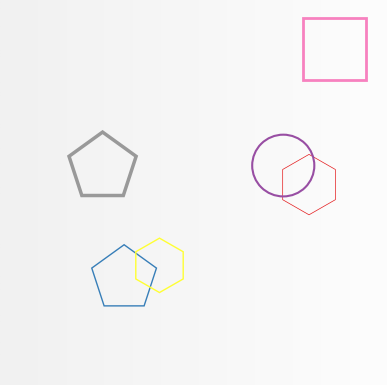[{"shape": "hexagon", "thickness": 0.5, "radius": 0.39, "center": [0.797, 0.521]}, {"shape": "pentagon", "thickness": 1, "radius": 0.44, "center": [0.32, 0.277]}, {"shape": "circle", "thickness": 1.5, "radius": 0.4, "center": [0.731, 0.57]}, {"shape": "hexagon", "thickness": 1, "radius": 0.35, "center": [0.412, 0.311]}, {"shape": "square", "thickness": 2, "radius": 0.41, "center": [0.863, 0.873]}, {"shape": "pentagon", "thickness": 2.5, "radius": 0.46, "center": [0.265, 0.566]}]